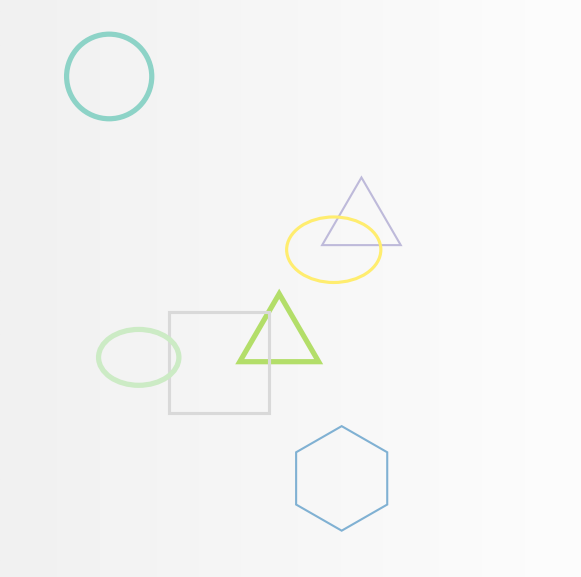[{"shape": "circle", "thickness": 2.5, "radius": 0.37, "center": [0.188, 0.867]}, {"shape": "triangle", "thickness": 1, "radius": 0.39, "center": [0.622, 0.614]}, {"shape": "hexagon", "thickness": 1, "radius": 0.45, "center": [0.588, 0.171]}, {"shape": "triangle", "thickness": 2.5, "radius": 0.39, "center": [0.48, 0.412]}, {"shape": "square", "thickness": 1.5, "radius": 0.43, "center": [0.377, 0.371]}, {"shape": "oval", "thickness": 2.5, "radius": 0.35, "center": [0.239, 0.38]}, {"shape": "oval", "thickness": 1.5, "radius": 0.41, "center": [0.574, 0.567]}]